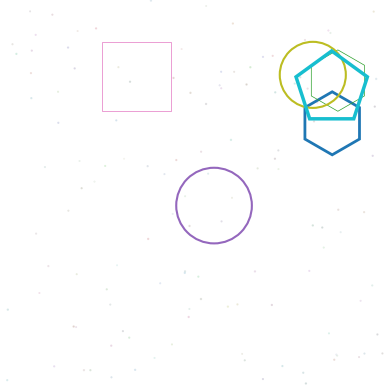[{"shape": "hexagon", "thickness": 2, "radius": 0.41, "center": [0.863, 0.68]}, {"shape": "hexagon", "thickness": 0.5, "radius": 0.4, "center": [0.878, 0.791]}, {"shape": "circle", "thickness": 1.5, "radius": 0.49, "center": [0.556, 0.466]}, {"shape": "square", "thickness": 0.5, "radius": 0.45, "center": [0.355, 0.801]}, {"shape": "circle", "thickness": 1.5, "radius": 0.43, "center": [0.812, 0.806]}, {"shape": "pentagon", "thickness": 2.5, "radius": 0.49, "center": [0.862, 0.77]}]